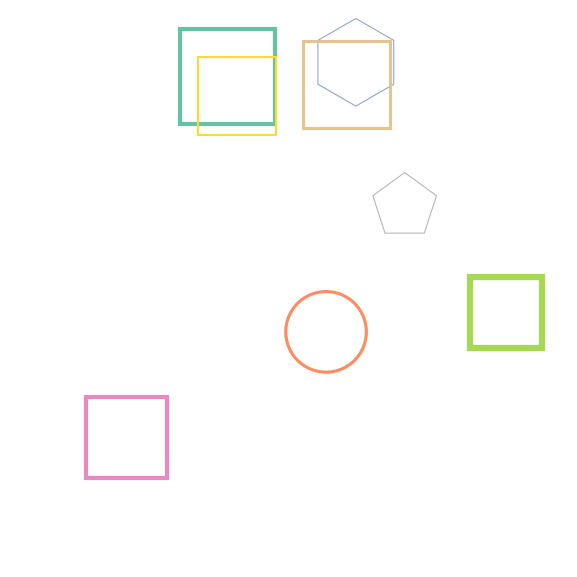[{"shape": "square", "thickness": 2, "radius": 0.41, "center": [0.393, 0.867]}, {"shape": "circle", "thickness": 1.5, "radius": 0.35, "center": [0.565, 0.424]}, {"shape": "hexagon", "thickness": 0.5, "radius": 0.38, "center": [0.616, 0.891]}, {"shape": "square", "thickness": 2, "radius": 0.35, "center": [0.219, 0.241]}, {"shape": "square", "thickness": 3, "radius": 0.31, "center": [0.877, 0.458]}, {"shape": "square", "thickness": 1, "radius": 0.34, "center": [0.41, 0.833]}, {"shape": "square", "thickness": 1.5, "radius": 0.37, "center": [0.6, 0.853]}, {"shape": "pentagon", "thickness": 0.5, "radius": 0.29, "center": [0.701, 0.642]}]